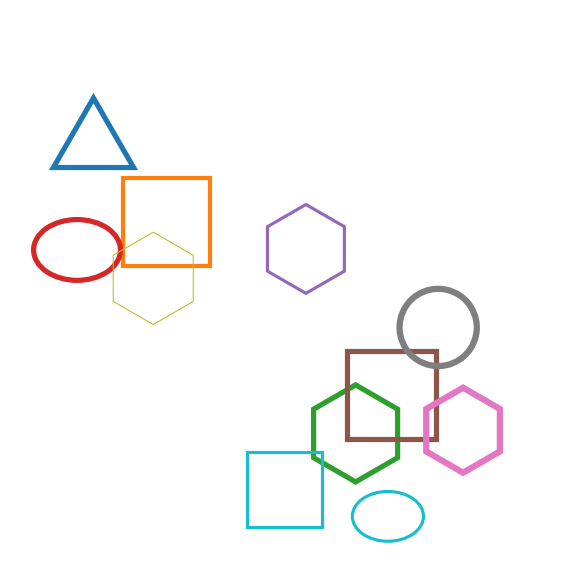[{"shape": "triangle", "thickness": 2.5, "radius": 0.4, "center": [0.162, 0.749]}, {"shape": "square", "thickness": 2, "radius": 0.38, "center": [0.288, 0.615]}, {"shape": "hexagon", "thickness": 2.5, "radius": 0.42, "center": [0.616, 0.249]}, {"shape": "oval", "thickness": 2.5, "radius": 0.38, "center": [0.133, 0.566]}, {"shape": "hexagon", "thickness": 1.5, "radius": 0.38, "center": [0.53, 0.568]}, {"shape": "square", "thickness": 2.5, "radius": 0.38, "center": [0.678, 0.315]}, {"shape": "hexagon", "thickness": 3, "radius": 0.37, "center": [0.802, 0.254]}, {"shape": "circle", "thickness": 3, "radius": 0.33, "center": [0.759, 0.432]}, {"shape": "hexagon", "thickness": 0.5, "radius": 0.4, "center": [0.265, 0.517]}, {"shape": "oval", "thickness": 1.5, "radius": 0.31, "center": [0.672, 0.105]}, {"shape": "square", "thickness": 1.5, "radius": 0.32, "center": [0.493, 0.151]}]